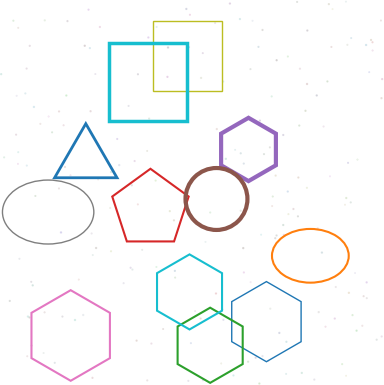[{"shape": "hexagon", "thickness": 1, "radius": 0.52, "center": [0.692, 0.165]}, {"shape": "triangle", "thickness": 2, "radius": 0.47, "center": [0.223, 0.585]}, {"shape": "oval", "thickness": 1.5, "radius": 0.5, "center": [0.806, 0.336]}, {"shape": "hexagon", "thickness": 1.5, "radius": 0.49, "center": [0.546, 0.103]}, {"shape": "pentagon", "thickness": 1.5, "radius": 0.52, "center": [0.391, 0.457]}, {"shape": "hexagon", "thickness": 3, "radius": 0.41, "center": [0.645, 0.612]}, {"shape": "circle", "thickness": 3, "radius": 0.4, "center": [0.562, 0.483]}, {"shape": "hexagon", "thickness": 1.5, "radius": 0.59, "center": [0.184, 0.129]}, {"shape": "oval", "thickness": 1, "radius": 0.59, "center": [0.125, 0.449]}, {"shape": "square", "thickness": 1, "radius": 0.45, "center": [0.486, 0.855]}, {"shape": "hexagon", "thickness": 1.5, "radius": 0.49, "center": [0.492, 0.242]}, {"shape": "square", "thickness": 2.5, "radius": 0.51, "center": [0.385, 0.787]}]